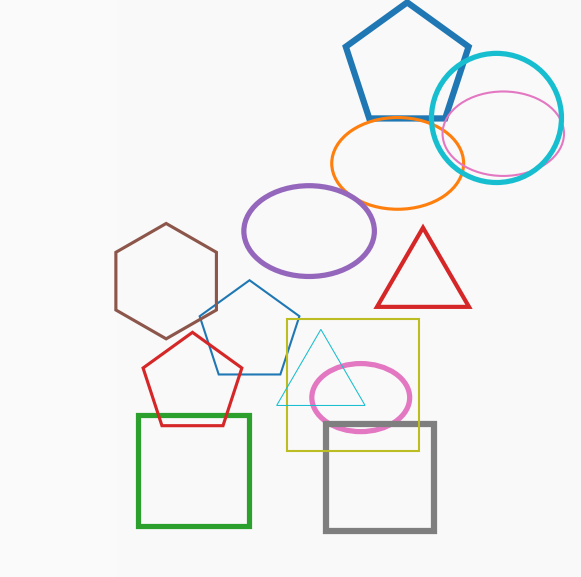[{"shape": "pentagon", "thickness": 3, "radius": 0.56, "center": [0.701, 0.884]}, {"shape": "pentagon", "thickness": 1, "radius": 0.45, "center": [0.429, 0.424]}, {"shape": "oval", "thickness": 1.5, "radius": 0.57, "center": [0.684, 0.716]}, {"shape": "square", "thickness": 2.5, "radius": 0.48, "center": [0.333, 0.185]}, {"shape": "pentagon", "thickness": 1.5, "radius": 0.45, "center": [0.331, 0.334]}, {"shape": "triangle", "thickness": 2, "radius": 0.46, "center": [0.728, 0.513]}, {"shape": "oval", "thickness": 2.5, "radius": 0.56, "center": [0.532, 0.599]}, {"shape": "hexagon", "thickness": 1.5, "radius": 0.5, "center": [0.286, 0.512]}, {"shape": "oval", "thickness": 1, "radius": 0.52, "center": [0.866, 0.768]}, {"shape": "oval", "thickness": 2.5, "radius": 0.42, "center": [0.621, 0.311]}, {"shape": "square", "thickness": 3, "radius": 0.46, "center": [0.654, 0.172]}, {"shape": "square", "thickness": 1, "radius": 0.57, "center": [0.607, 0.333]}, {"shape": "triangle", "thickness": 0.5, "radius": 0.44, "center": [0.552, 0.341]}, {"shape": "circle", "thickness": 2.5, "radius": 0.56, "center": [0.854, 0.795]}]